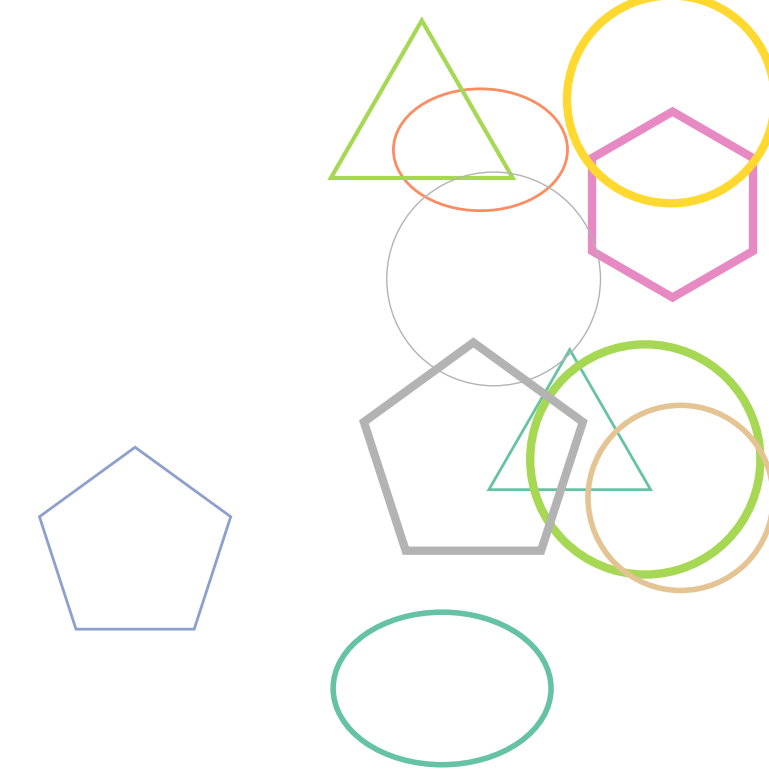[{"shape": "triangle", "thickness": 1, "radius": 0.61, "center": [0.74, 0.425]}, {"shape": "oval", "thickness": 2, "radius": 0.71, "center": [0.574, 0.106]}, {"shape": "oval", "thickness": 1, "radius": 0.57, "center": [0.624, 0.805]}, {"shape": "pentagon", "thickness": 1, "radius": 0.65, "center": [0.175, 0.289]}, {"shape": "hexagon", "thickness": 3, "radius": 0.6, "center": [0.873, 0.734]}, {"shape": "circle", "thickness": 3, "radius": 0.75, "center": [0.838, 0.403]}, {"shape": "triangle", "thickness": 1.5, "radius": 0.68, "center": [0.548, 0.837]}, {"shape": "circle", "thickness": 3, "radius": 0.67, "center": [0.871, 0.871]}, {"shape": "circle", "thickness": 2, "radius": 0.6, "center": [0.884, 0.353]}, {"shape": "circle", "thickness": 0.5, "radius": 0.69, "center": [0.641, 0.638]}, {"shape": "pentagon", "thickness": 3, "radius": 0.75, "center": [0.615, 0.406]}]